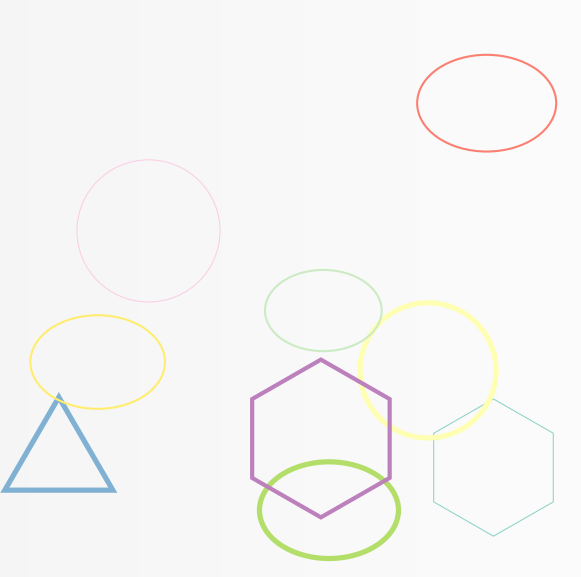[{"shape": "hexagon", "thickness": 0.5, "radius": 0.59, "center": [0.849, 0.189]}, {"shape": "circle", "thickness": 2.5, "radius": 0.59, "center": [0.736, 0.358]}, {"shape": "oval", "thickness": 1, "radius": 0.6, "center": [0.837, 0.82]}, {"shape": "triangle", "thickness": 2.5, "radius": 0.54, "center": [0.101, 0.204]}, {"shape": "oval", "thickness": 2.5, "radius": 0.6, "center": [0.566, 0.116]}, {"shape": "circle", "thickness": 0.5, "radius": 0.62, "center": [0.255, 0.599]}, {"shape": "hexagon", "thickness": 2, "radius": 0.68, "center": [0.552, 0.24]}, {"shape": "oval", "thickness": 1, "radius": 0.5, "center": [0.556, 0.461]}, {"shape": "oval", "thickness": 1, "radius": 0.58, "center": [0.168, 0.372]}]